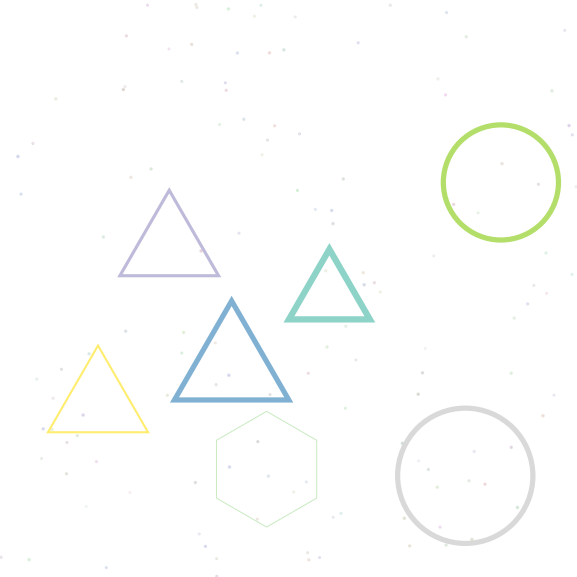[{"shape": "triangle", "thickness": 3, "radius": 0.4, "center": [0.57, 0.487]}, {"shape": "triangle", "thickness": 1.5, "radius": 0.49, "center": [0.293, 0.571]}, {"shape": "triangle", "thickness": 2.5, "radius": 0.57, "center": [0.401, 0.364]}, {"shape": "circle", "thickness": 2.5, "radius": 0.5, "center": [0.867, 0.683]}, {"shape": "circle", "thickness": 2.5, "radius": 0.59, "center": [0.806, 0.175]}, {"shape": "hexagon", "thickness": 0.5, "radius": 0.5, "center": [0.462, 0.187]}, {"shape": "triangle", "thickness": 1, "radius": 0.5, "center": [0.17, 0.301]}]